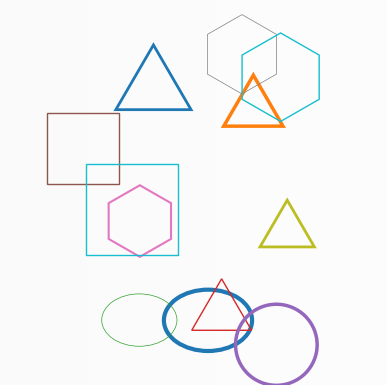[{"shape": "oval", "thickness": 3, "radius": 0.57, "center": [0.537, 0.168]}, {"shape": "triangle", "thickness": 2, "radius": 0.56, "center": [0.396, 0.771]}, {"shape": "triangle", "thickness": 2.5, "radius": 0.44, "center": [0.654, 0.716]}, {"shape": "oval", "thickness": 0.5, "radius": 0.49, "center": [0.36, 0.169]}, {"shape": "triangle", "thickness": 1, "radius": 0.45, "center": [0.572, 0.187]}, {"shape": "circle", "thickness": 2.5, "radius": 0.53, "center": [0.713, 0.104]}, {"shape": "square", "thickness": 1, "radius": 0.46, "center": [0.215, 0.613]}, {"shape": "hexagon", "thickness": 1.5, "radius": 0.46, "center": [0.361, 0.426]}, {"shape": "hexagon", "thickness": 0.5, "radius": 0.52, "center": [0.624, 0.859]}, {"shape": "triangle", "thickness": 2, "radius": 0.4, "center": [0.741, 0.399]}, {"shape": "square", "thickness": 1, "radius": 0.59, "center": [0.34, 0.456]}, {"shape": "hexagon", "thickness": 1, "radius": 0.57, "center": [0.724, 0.799]}]